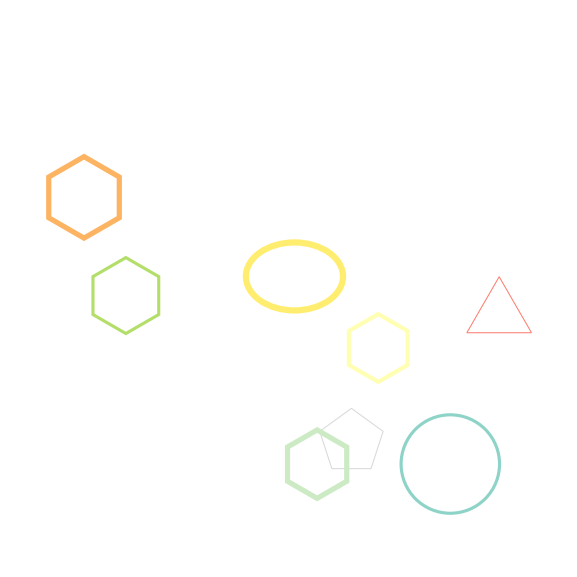[{"shape": "circle", "thickness": 1.5, "radius": 0.43, "center": [0.78, 0.196]}, {"shape": "hexagon", "thickness": 2, "radius": 0.29, "center": [0.655, 0.397]}, {"shape": "triangle", "thickness": 0.5, "radius": 0.32, "center": [0.864, 0.455]}, {"shape": "hexagon", "thickness": 2.5, "radius": 0.35, "center": [0.146, 0.657]}, {"shape": "hexagon", "thickness": 1.5, "radius": 0.33, "center": [0.218, 0.487]}, {"shape": "pentagon", "thickness": 0.5, "radius": 0.29, "center": [0.609, 0.234]}, {"shape": "hexagon", "thickness": 2.5, "radius": 0.3, "center": [0.549, 0.195]}, {"shape": "oval", "thickness": 3, "radius": 0.42, "center": [0.51, 0.52]}]